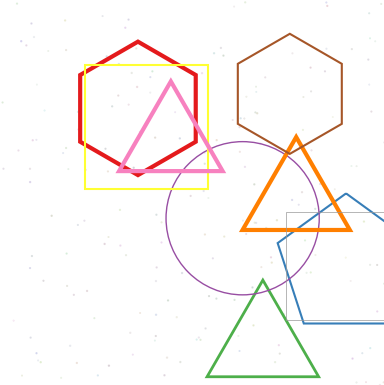[{"shape": "hexagon", "thickness": 3, "radius": 0.87, "center": [0.358, 0.719]}, {"shape": "pentagon", "thickness": 1.5, "radius": 0.93, "center": [0.899, 0.311]}, {"shape": "triangle", "thickness": 2, "radius": 0.84, "center": [0.683, 0.105]}, {"shape": "circle", "thickness": 1, "radius": 0.99, "center": [0.63, 0.433]}, {"shape": "triangle", "thickness": 3, "radius": 0.8, "center": [0.769, 0.483]}, {"shape": "square", "thickness": 1.5, "radius": 0.8, "center": [0.38, 0.67]}, {"shape": "hexagon", "thickness": 1.5, "radius": 0.78, "center": [0.753, 0.756]}, {"shape": "triangle", "thickness": 3, "radius": 0.78, "center": [0.444, 0.633]}, {"shape": "square", "thickness": 0.5, "radius": 0.7, "center": [0.882, 0.309]}]